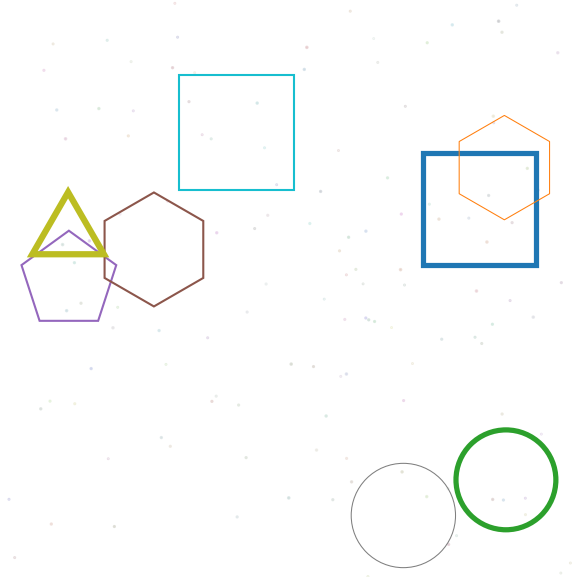[{"shape": "square", "thickness": 2.5, "radius": 0.49, "center": [0.83, 0.637]}, {"shape": "hexagon", "thickness": 0.5, "radius": 0.45, "center": [0.873, 0.709]}, {"shape": "circle", "thickness": 2.5, "radius": 0.43, "center": [0.876, 0.168]}, {"shape": "pentagon", "thickness": 1, "radius": 0.43, "center": [0.119, 0.513]}, {"shape": "hexagon", "thickness": 1, "radius": 0.49, "center": [0.267, 0.567]}, {"shape": "circle", "thickness": 0.5, "radius": 0.45, "center": [0.698, 0.107]}, {"shape": "triangle", "thickness": 3, "radius": 0.36, "center": [0.118, 0.595]}, {"shape": "square", "thickness": 1, "radius": 0.5, "center": [0.41, 0.77]}]